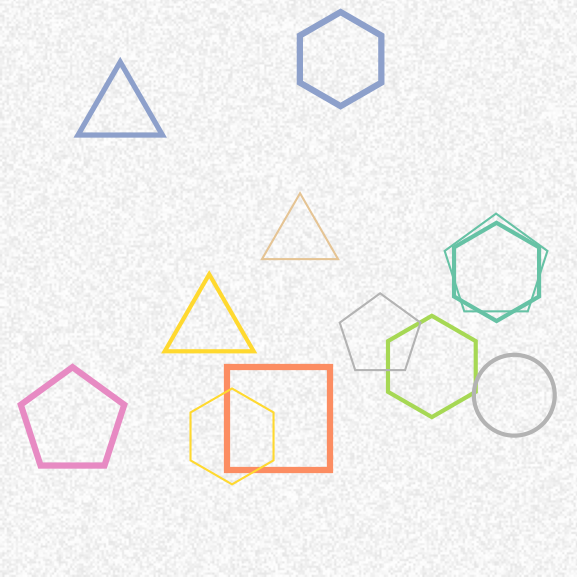[{"shape": "hexagon", "thickness": 2, "radius": 0.43, "center": [0.86, 0.528]}, {"shape": "pentagon", "thickness": 1, "radius": 0.47, "center": [0.859, 0.536]}, {"shape": "square", "thickness": 3, "radius": 0.45, "center": [0.482, 0.275]}, {"shape": "triangle", "thickness": 2.5, "radius": 0.42, "center": [0.208, 0.807]}, {"shape": "hexagon", "thickness": 3, "radius": 0.41, "center": [0.59, 0.897]}, {"shape": "pentagon", "thickness": 3, "radius": 0.47, "center": [0.126, 0.269]}, {"shape": "hexagon", "thickness": 2, "radius": 0.44, "center": [0.748, 0.365]}, {"shape": "hexagon", "thickness": 1, "radius": 0.42, "center": [0.402, 0.243]}, {"shape": "triangle", "thickness": 2, "radius": 0.44, "center": [0.362, 0.435]}, {"shape": "triangle", "thickness": 1, "radius": 0.38, "center": [0.52, 0.588]}, {"shape": "pentagon", "thickness": 1, "radius": 0.37, "center": [0.658, 0.418]}, {"shape": "circle", "thickness": 2, "radius": 0.35, "center": [0.891, 0.315]}]